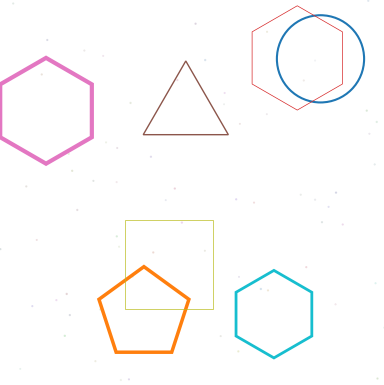[{"shape": "circle", "thickness": 1.5, "radius": 0.57, "center": [0.832, 0.847]}, {"shape": "pentagon", "thickness": 2.5, "radius": 0.61, "center": [0.374, 0.185]}, {"shape": "hexagon", "thickness": 0.5, "radius": 0.68, "center": [0.772, 0.85]}, {"shape": "triangle", "thickness": 1, "radius": 0.64, "center": [0.483, 0.714]}, {"shape": "hexagon", "thickness": 3, "radius": 0.69, "center": [0.12, 0.712]}, {"shape": "square", "thickness": 0.5, "radius": 0.58, "center": [0.439, 0.312]}, {"shape": "hexagon", "thickness": 2, "radius": 0.57, "center": [0.712, 0.184]}]